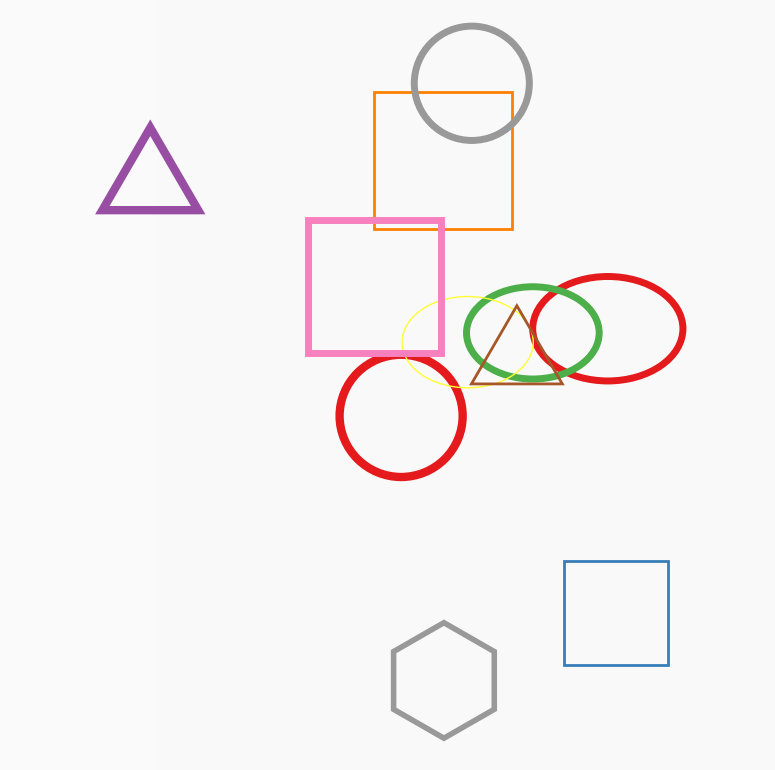[{"shape": "circle", "thickness": 3, "radius": 0.4, "center": [0.518, 0.46]}, {"shape": "oval", "thickness": 2.5, "radius": 0.48, "center": [0.784, 0.573]}, {"shape": "square", "thickness": 1, "radius": 0.34, "center": [0.795, 0.204]}, {"shape": "oval", "thickness": 2.5, "radius": 0.43, "center": [0.688, 0.568]}, {"shape": "triangle", "thickness": 3, "radius": 0.36, "center": [0.194, 0.763]}, {"shape": "square", "thickness": 1, "radius": 0.44, "center": [0.572, 0.792]}, {"shape": "oval", "thickness": 0.5, "radius": 0.42, "center": [0.603, 0.556]}, {"shape": "triangle", "thickness": 1, "radius": 0.34, "center": [0.667, 0.535]}, {"shape": "square", "thickness": 2.5, "radius": 0.43, "center": [0.483, 0.628]}, {"shape": "circle", "thickness": 2.5, "radius": 0.37, "center": [0.609, 0.892]}, {"shape": "hexagon", "thickness": 2, "radius": 0.37, "center": [0.573, 0.116]}]